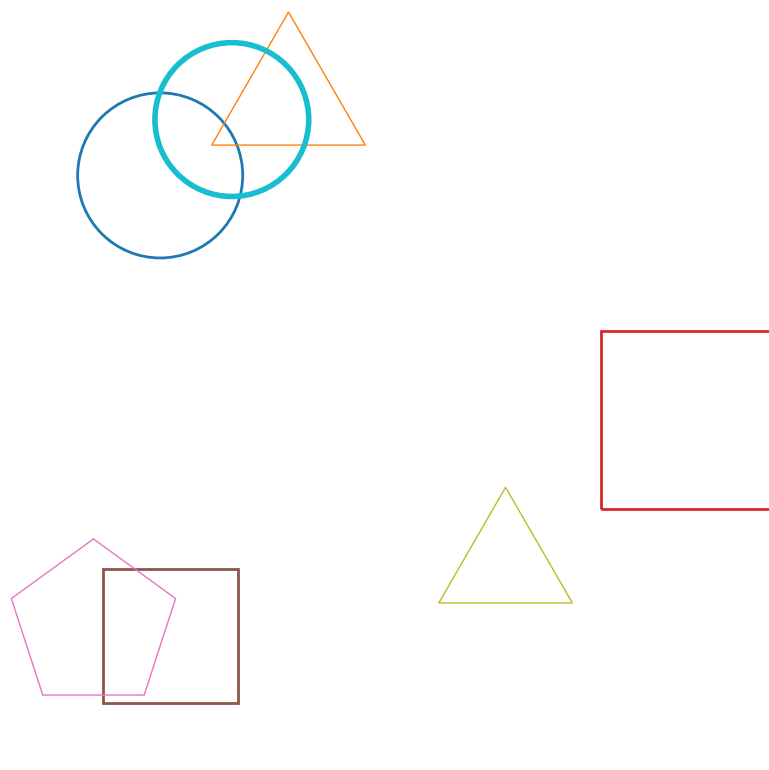[{"shape": "circle", "thickness": 1, "radius": 0.54, "center": [0.208, 0.772]}, {"shape": "triangle", "thickness": 0.5, "radius": 0.58, "center": [0.375, 0.869]}, {"shape": "square", "thickness": 1, "radius": 0.58, "center": [0.896, 0.454]}, {"shape": "square", "thickness": 1, "radius": 0.44, "center": [0.221, 0.174]}, {"shape": "pentagon", "thickness": 0.5, "radius": 0.56, "center": [0.121, 0.188]}, {"shape": "triangle", "thickness": 0.5, "radius": 0.5, "center": [0.657, 0.267]}, {"shape": "circle", "thickness": 2, "radius": 0.5, "center": [0.301, 0.845]}]